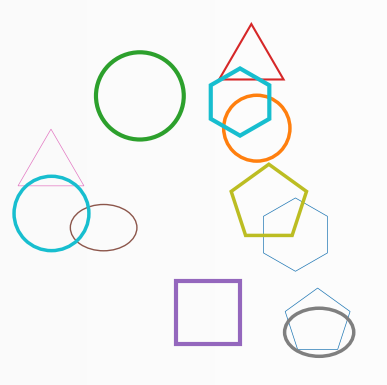[{"shape": "hexagon", "thickness": 0.5, "radius": 0.48, "center": [0.762, 0.391]}, {"shape": "pentagon", "thickness": 0.5, "radius": 0.44, "center": [0.82, 0.164]}, {"shape": "circle", "thickness": 2.5, "radius": 0.43, "center": [0.663, 0.667]}, {"shape": "circle", "thickness": 3, "radius": 0.57, "center": [0.361, 0.751]}, {"shape": "triangle", "thickness": 1.5, "radius": 0.48, "center": [0.649, 0.842]}, {"shape": "square", "thickness": 3, "radius": 0.41, "center": [0.537, 0.188]}, {"shape": "oval", "thickness": 1, "radius": 0.43, "center": [0.267, 0.409]}, {"shape": "triangle", "thickness": 0.5, "radius": 0.49, "center": [0.132, 0.566]}, {"shape": "oval", "thickness": 2.5, "radius": 0.45, "center": [0.824, 0.137]}, {"shape": "pentagon", "thickness": 2.5, "radius": 0.51, "center": [0.694, 0.471]}, {"shape": "hexagon", "thickness": 3, "radius": 0.44, "center": [0.619, 0.735]}, {"shape": "circle", "thickness": 2.5, "radius": 0.48, "center": [0.133, 0.446]}]